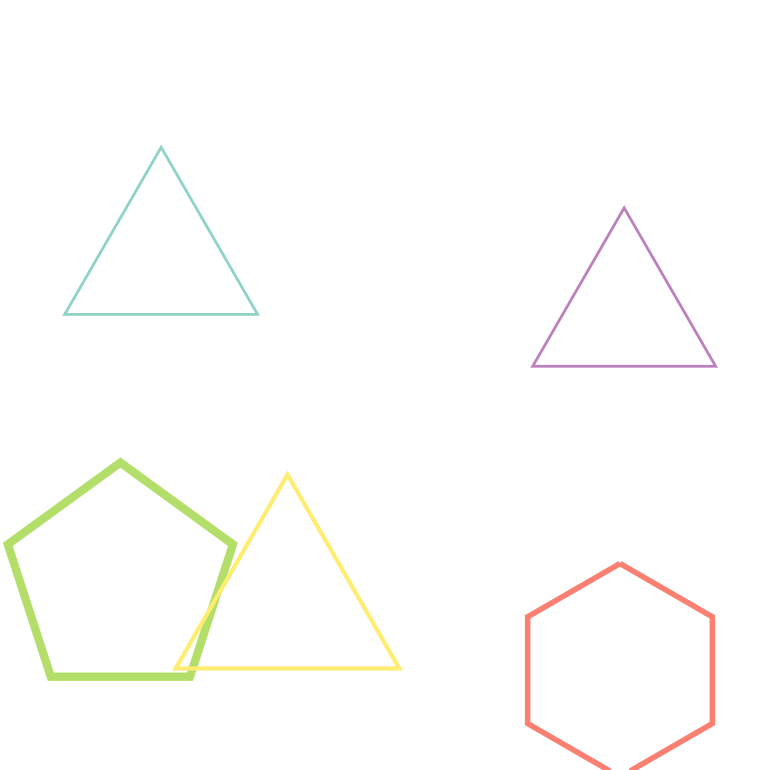[{"shape": "triangle", "thickness": 1, "radius": 0.72, "center": [0.209, 0.664]}, {"shape": "hexagon", "thickness": 2, "radius": 0.69, "center": [0.805, 0.13]}, {"shape": "pentagon", "thickness": 3, "radius": 0.77, "center": [0.156, 0.246]}, {"shape": "triangle", "thickness": 1, "radius": 0.69, "center": [0.811, 0.593]}, {"shape": "triangle", "thickness": 1.5, "radius": 0.84, "center": [0.373, 0.216]}]